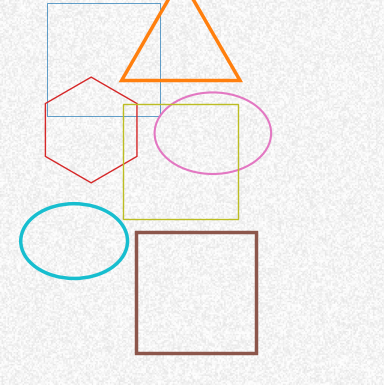[{"shape": "square", "thickness": 0.5, "radius": 0.74, "center": [0.269, 0.845]}, {"shape": "triangle", "thickness": 2.5, "radius": 0.89, "center": [0.47, 0.88]}, {"shape": "hexagon", "thickness": 1, "radius": 0.69, "center": [0.237, 0.662]}, {"shape": "square", "thickness": 2.5, "radius": 0.78, "center": [0.509, 0.24]}, {"shape": "oval", "thickness": 1.5, "radius": 0.76, "center": [0.553, 0.654]}, {"shape": "square", "thickness": 1, "radius": 0.75, "center": [0.468, 0.581]}, {"shape": "oval", "thickness": 2.5, "radius": 0.69, "center": [0.193, 0.374]}]